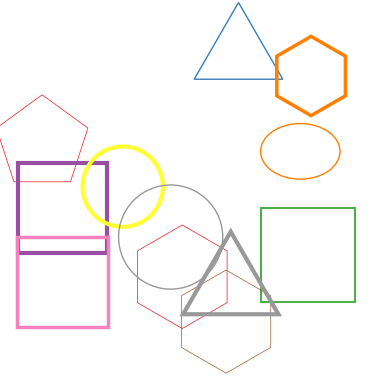[{"shape": "hexagon", "thickness": 0.5, "radius": 0.67, "center": [0.473, 0.281]}, {"shape": "pentagon", "thickness": 0.5, "radius": 0.62, "center": [0.11, 0.629]}, {"shape": "triangle", "thickness": 1, "radius": 0.66, "center": [0.619, 0.861]}, {"shape": "square", "thickness": 1.5, "radius": 0.61, "center": [0.8, 0.338]}, {"shape": "square", "thickness": 3, "radius": 0.58, "center": [0.163, 0.46]}, {"shape": "oval", "thickness": 1, "radius": 0.52, "center": [0.78, 0.607]}, {"shape": "hexagon", "thickness": 2.5, "radius": 0.51, "center": [0.808, 0.803]}, {"shape": "circle", "thickness": 3, "radius": 0.52, "center": [0.319, 0.515]}, {"shape": "hexagon", "thickness": 0.5, "radius": 0.67, "center": [0.587, 0.165]}, {"shape": "square", "thickness": 2.5, "radius": 0.59, "center": [0.162, 0.268]}, {"shape": "triangle", "thickness": 3, "radius": 0.71, "center": [0.599, 0.255]}, {"shape": "circle", "thickness": 1, "radius": 0.68, "center": [0.443, 0.384]}]